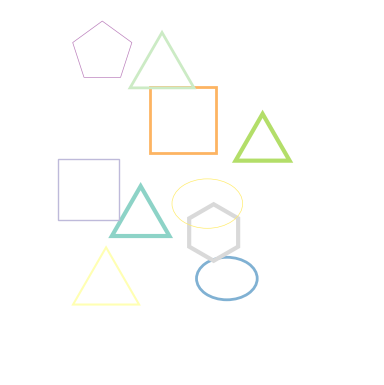[{"shape": "triangle", "thickness": 3, "radius": 0.43, "center": [0.365, 0.43]}, {"shape": "triangle", "thickness": 1.5, "radius": 0.5, "center": [0.276, 0.259]}, {"shape": "square", "thickness": 1, "radius": 0.4, "center": [0.231, 0.508]}, {"shape": "oval", "thickness": 2, "radius": 0.39, "center": [0.589, 0.277]}, {"shape": "square", "thickness": 2, "radius": 0.43, "center": [0.475, 0.688]}, {"shape": "triangle", "thickness": 3, "radius": 0.41, "center": [0.682, 0.623]}, {"shape": "hexagon", "thickness": 3, "radius": 0.37, "center": [0.555, 0.396]}, {"shape": "pentagon", "thickness": 0.5, "radius": 0.4, "center": [0.266, 0.864]}, {"shape": "triangle", "thickness": 2, "radius": 0.48, "center": [0.421, 0.82]}, {"shape": "oval", "thickness": 0.5, "radius": 0.46, "center": [0.538, 0.471]}]